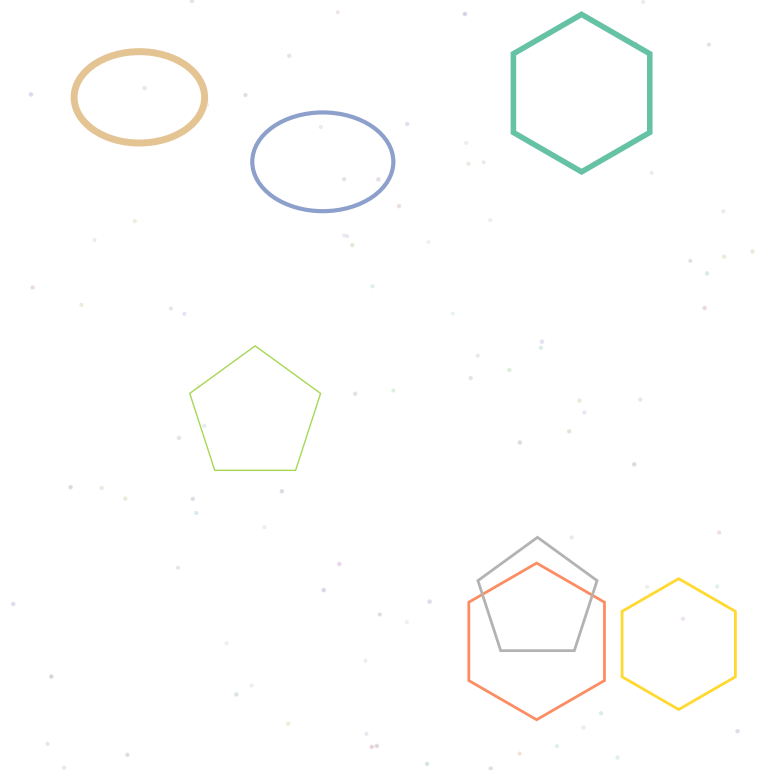[{"shape": "hexagon", "thickness": 2, "radius": 0.51, "center": [0.755, 0.879]}, {"shape": "hexagon", "thickness": 1, "radius": 0.51, "center": [0.697, 0.167]}, {"shape": "oval", "thickness": 1.5, "radius": 0.46, "center": [0.419, 0.79]}, {"shape": "pentagon", "thickness": 0.5, "radius": 0.45, "center": [0.331, 0.461]}, {"shape": "hexagon", "thickness": 1, "radius": 0.42, "center": [0.881, 0.164]}, {"shape": "oval", "thickness": 2.5, "radius": 0.42, "center": [0.181, 0.874]}, {"shape": "pentagon", "thickness": 1, "radius": 0.41, "center": [0.698, 0.221]}]